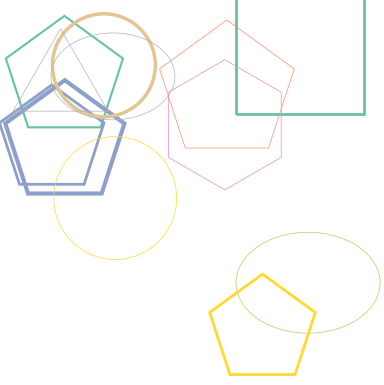[{"shape": "square", "thickness": 2, "radius": 0.83, "center": [0.78, 0.869]}, {"shape": "pentagon", "thickness": 1.5, "radius": 0.8, "center": [0.167, 0.799]}, {"shape": "pentagon", "thickness": 0.5, "radius": 0.92, "center": [0.589, 0.764]}, {"shape": "pentagon", "thickness": 2, "radius": 0.71, "center": [0.134, 0.637]}, {"shape": "pentagon", "thickness": 3, "radius": 0.81, "center": [0.168, 0.629]}, {"shape": "hexagon", "thickness": 0.5, "radius": 0.85, "center": [0.584, 0.676]}, {"shape": "oval", "thickness": 0.5, "radius": 0.94, "center": [0.8, 0.266]}, {"shape": "circle", "thickness": 0.5, "radius": 0.8, "center": [0.299, 0.486]}, {"shape": "pentagon", "thickness": 2, "radius": 0.72, "center": [0.682, 0.144]}, {"shape": "circle", "thickness": 2.5, "radius": 0.67, "center": [0.27, 0.83]}, {"shape": "oval", "thickness": 0.5, "radius": 0.81, "center": [0.293, 0.802]}, {"shape": "triangle", "thickness": 0.5, "radius": 0.71, "center": [0.157, 0.783]}]